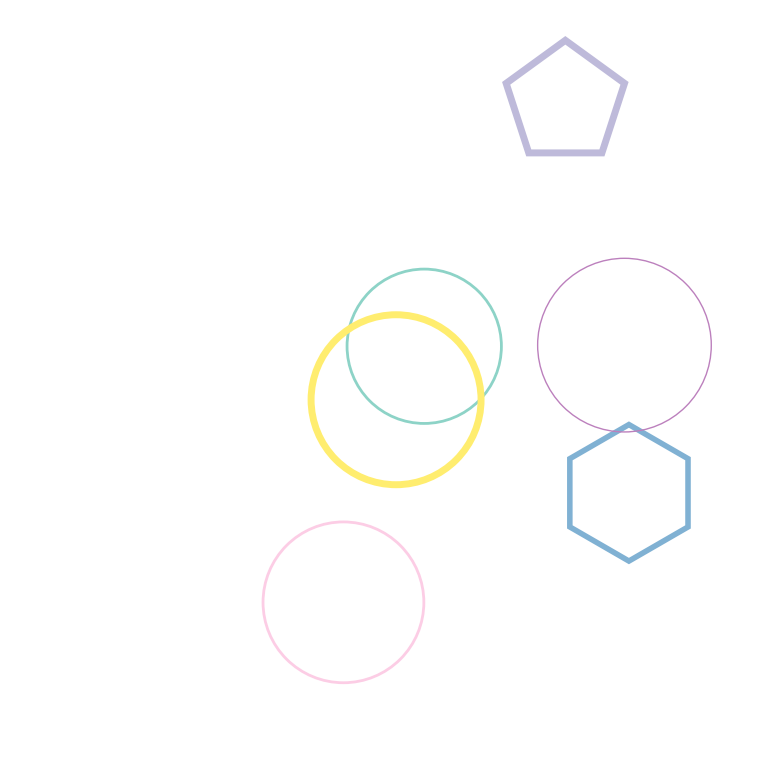[{"shape": "circle", "thickness": 1, "radius": 0.5, "center": [0.551, 0.55]}, {"shape": "pentagon", "thickness": 2.5, "radius": 0.4, "center": [0.734, 0.867]}, {"shape": "hexagon", "thickness": 2, "radius": 0.44, "center": [0.817, 0.36]}, {"shape": "circle", "thickness": 1, "radius": 0.52, "center": [0.446, 0.218]}, {"shape": "circle", "thickness": 0.5, "radius": 0.56, "center": [0.811, 0.552]}, {"shape": "circle", "thickness": 2.5, "radius": 0.55, "center": [0.514, 0.481]}]